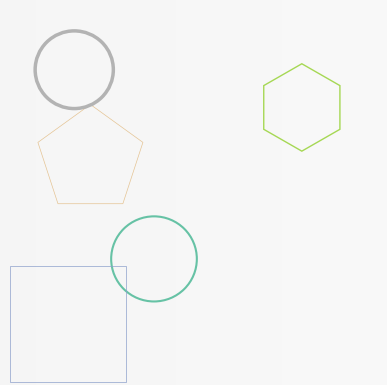[{"shape": "circle", "thickness": 1.5, "radius": 0.55, "center": [0.397, 0.328]}, {"shape": "square", "thickness": 0.5, "radius": 0.75, "center": [0.175, 0.158]}, {"shape": "hexagon", "thickness": 1, "radius": 0.57, "center": [0.779, 0.721]}, {"shape": "pentagon", "thickness": 0.5, "radius": 0.71, "center": [0.233, 0.586]}, {"shape": "circle", "thickness": 2.5, "radius": 0.5, "center": [0.192, 0.819]}]